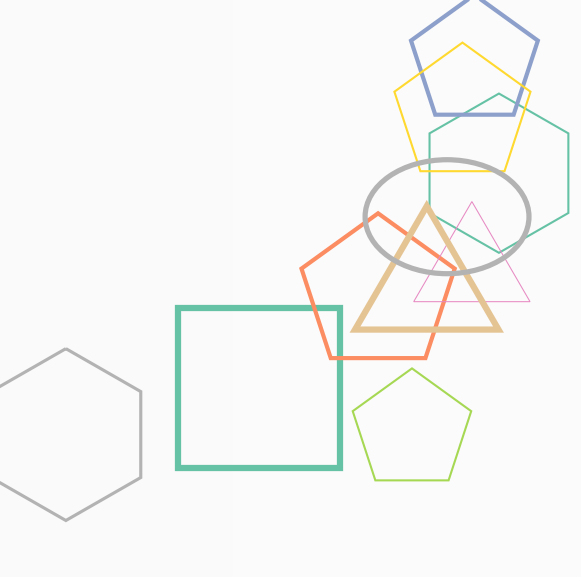[{"shape": "hexagon", "thickness": 1, "radius": 0.69, "center": [0.858, 0.699]}, {"shape": "square", "thickness": 3, "radius": 0.69, "center": [0.445, 0.328]}, {"shape": "pentagon", "thickness": 2, "radius": 0.69, "center": [0.65, 0.491]}, {"shape": "pentagon", "thickness": 2, "radius": 0.57, "center": [0.816, 0.893]}, {"shape": "triangle", "thickness": 0.5, "radius": 0.58, "center": [0.812, 0.535]}, {"shape": "pentagon", "thickness": 1, "radius": 0.54, "center": [0.709, 0.254]}, {"shape": "pentagon", "thickness": 1, "radius": 0.62, "center": [0.796, 0.802]}, {"shape": "triangle", "thickness": 3, "radius": 0.71, "center": [0.734, 0.5]}, {"shape": "oval", "thickness": 2.5, "radius": 0.7, "center": [0.769, 0.624]}, {"shape": "hexagon", "thickness": 1.5, "radius": 0.74, "center": [0.113, 0.247]}]